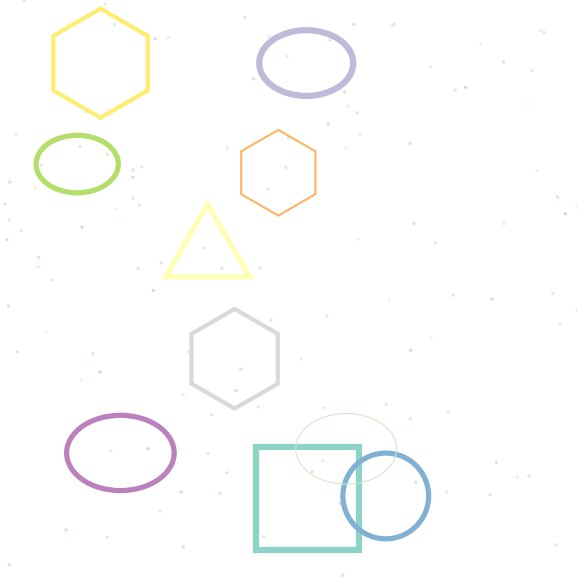[{"shape": "square", "thickness": 3, "radius": 0.45, "center": [0.533, 0.136]}, {"shape": "triangle", "thickness": 2.5, "radius": 0.42, "center": [0.359, 0.562]}, {"shape": "oval", "thickness": 3, "radius": 0.41, "center": [0.53, 0.89]}, {"shape": "circle", "thickness": 2.5, "radius": 0.37, "center": [0.668, 0.14]}, {"shape": "hexagon", "thickness": 1, "radius": 0.37, "center": [0.482, 0.7]}, {"shape": "oval", "thickness": 2.5, "radius": 0.36, "center": [0.134, 0.715]}, {"shape": "hexagon", "thickness": 2, "radius": 0.43, "center": [0.406, 0.378]}, {"shape": "oval", "thickness": 2.5, "radius": 0.47, "center": [0.208, 0.215]}, {"shape": "oval", "thickness": 0.5, "radius": 0.44, "center": [0.6, 0.222]}, {"shape": "hexagon", "thickness": 2, "radius": 0.47, "center": [0.174, 0.89]}]